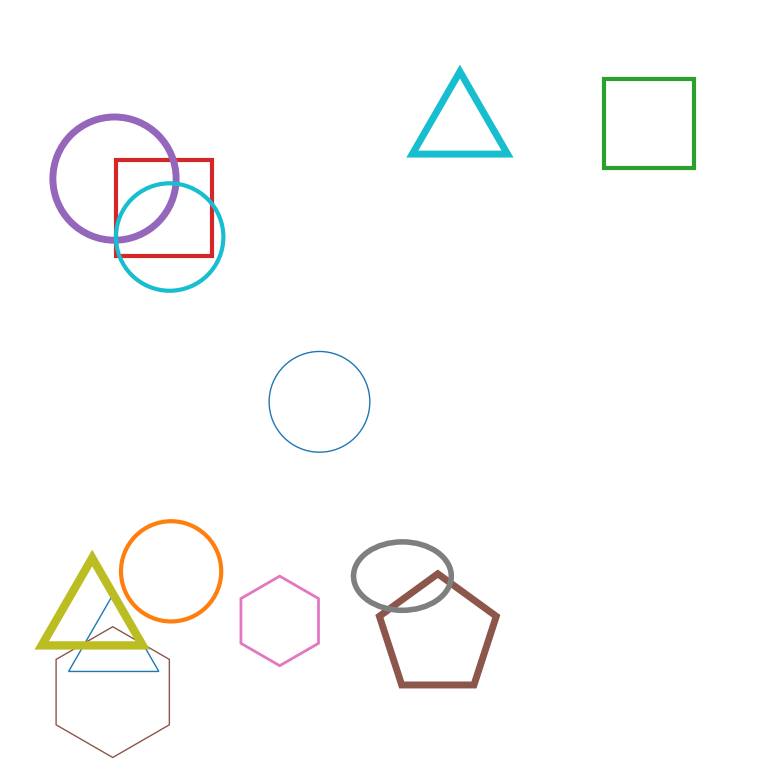[{"shape": "triangle", "thickness": 0.5, "radius": 0.34, "center": [0.148, 0.162]}, {"shape": "circle", "thickness": 0.5, "radius": 0.33, "center": [0.415, 0.478]}, {"shape": "circle", "thickness": 1.5, "radius": 0.33, "center": [0.222, 0.258]}, {"shape": "square", "thickness": 1.5, "radius": 0.29, "center": [0.842, 0.84]}, {"shape": "square", "thickness": 1.5, "radius": 0.31, "center": [0.213, 0.73]}, {"shape": "circle", "thickness": 2.5, "radius": 0.4, "center": [0.149, 0.768]}, {"shape": "hexagon", "thickness": 0.5, "radius": 0.42, "center": [0.146, 0.101]}, {"shape": "pentagon", "thickness": 2.5, "radius": 0.4, "center": [0.569, 0.175]}, {"shape": "hexagon", "thickness": 1, "radius": 0.29, "center": [0.363, 0.194]}, {"shape": "oval", "thickness": 2, "radius": 0.32, "center": [0.523, 0.252]}, {"shape": "triangle", "thickness": 3, "radius": 0.38, "center": [0.12, 0.2]}, {"shape": "triangle", "thickness": 2.5, "radius": 0.36, "center": [0.597, 0.836]}, {"shape": "circle", "thickness": 1.5, "radius": 0.35, "center": [0.22, 0.692]}]